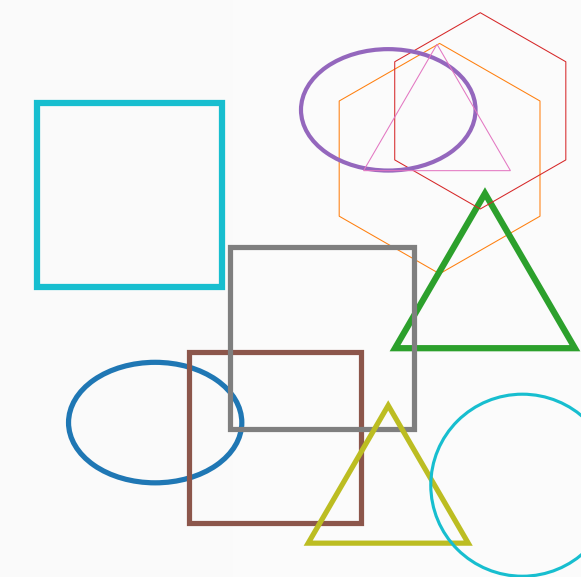[{"shape": "oval", "thickness": 2.5, "radius": 0.75, "center": [0.267, 0.267]}, {"shape": "hexagon", "thickness": 0.5, "radius": 1.0, "center": [0.756, 0.725]}, {"shape": "triangle", "thickness": 3, "radius": 0.89, "center": [0.834, 0.486]}, {"shape": "hexagon", "thickness": 0.5, "radius": 0.85, "center": [0.826, 0.807]}, {"shape": "oval", "thickness": 2, "radius": 0.75, "center": [0.668, 0.809]}, {"shape": "square", "thickness": 2.5, "radius": 0.74, "center": [0.474, 0.242]}, {"shape": "triangle", "thickness": 0.5, "radius": 0.73, "center": [0.752, 0.777]}, {"shape": "square", "thickness": 2.5, "radius": 0.79, "center": [0.554, 0.414]}, {"shape": "triangle", "thickness": 2.5, "radius": 0.79, "center": [0.668, 0.138]}, {"shape": "circle", "thickness": 1.5, "radius": 0.79, "center": [0.899, 0.159]}, {"shape": "square", "thickness": 3, "radius": 0.79, "center": [0.223, 0.662]}]